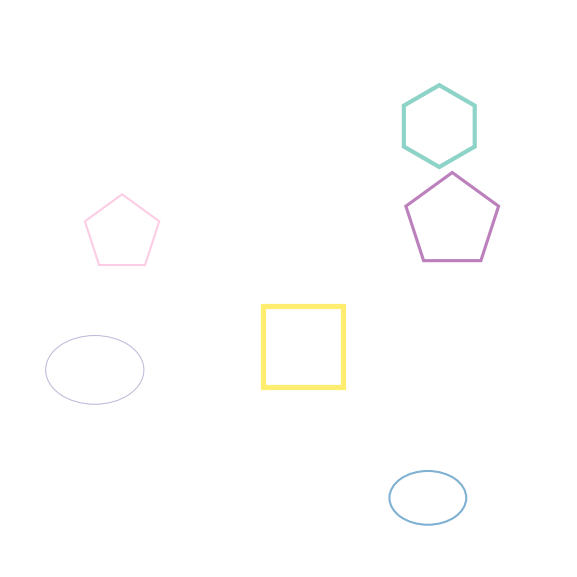[{"shape": "hexagon", "thickness": 2, "radius": 0.35, "center": [0.761, 0.781]}, {"shape": "oval", "thickness": 0.5, "radius": 0.43, "center": [0.164, 0.359]}, {"shape": "oval", "thickness": 1, "radius": 0.33, "center": [0.741, 0.137]}, {"shape": "pentagon", "thickness": 1, "radius": 0.34, "center": [0.211, 0.595]}, {"shape": "pentagon", "thickness": 1.5, "radius": 0.42, "center": [0.783, 0.616]}, {"shape": "square", "thickness": 2.5, "radius": 0.35, "center": [0.524, 0.399]}]